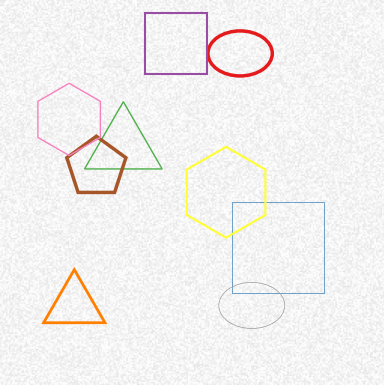[{"shape": "oval", "thickness": 2.5, "radius": 0.42, "center": [0.624, 0.861]}, {"shape": "square", "thickness": 0.5, "radius": 0.59, "center": [0.722, 0.357]}, {"shape": "triangle", "thickness": 1, "radius": 0.58, "center": [0.32, 0.619]}, {"shape": "square", "thickness": 1.5, "radius": 0.4, "center": [0.457, 0.887]}, {"shape": "triangle", "thickness": 2, "radius": 0.46, "center": [0.193, 0.208]}, {"shape": "hexagon", "thickness": 1.5, "radius": 0.59, "center": [0.587, 0.501]}, {"shape": "pentagon", "thickness": 2.5, "radius": 0.4, "center": [0.25, 0.565]}, {"shape": "hexagon", "thickness": 1, "radius": 0.47, "center": [0.18, 0.69]}, {"shape": "oval", "thickness": 0.5, "radius": 0.43, "center": [0.654, 0.207]}]